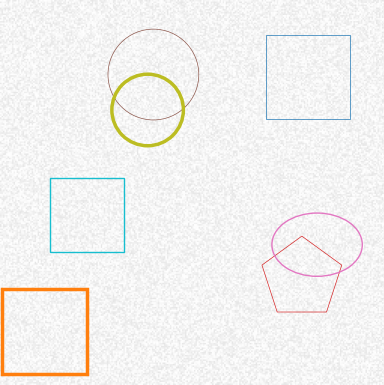[{"shape": "square", "thickness": 0.5, "radius": 0.55, "center": [0.799, 0.801]}, {"shape": "square", "thickness": 2.5, "radius": 0.55, "center": [0.116, 0.138]}, {"shape": "pentagon", "thickness": 0.5, "radius": 0.54, "center": [0.784, 0.278]}, {"shape": "circle", "thickness": 0.5, "radius": 0.59, "center": [0.398, 0.806]}, {"shape": "oval", "thickness": 1, "radius": 0.59, "center": [0.824, 0.364]}, {"shape": "circle", "thickness": 2.5, "radius": 0.46, "center": [0.383, 0.714]}, {"shape": "square", "thickness": 1, "radius": 0.48, "center": [0.226, 0.442]}]